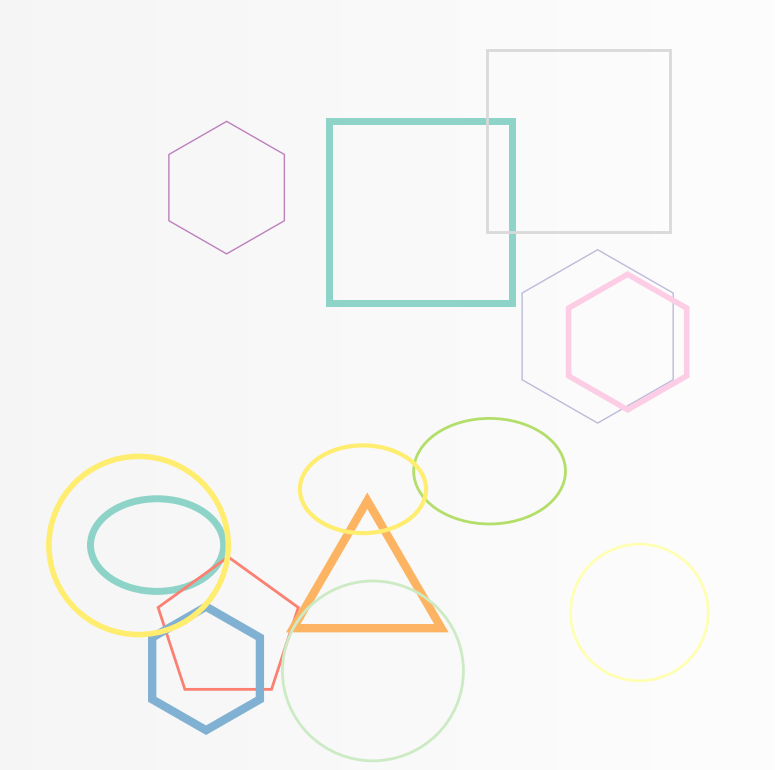[{"shape": "oval", "thickness": 2.5, "radius": 0.43, "center": [0.203, 0.292]}, {"shape": "square", "thickness": 2.5, "radius": 0.59, "center": [0.543, 0.725]}, {"shape": "circle", "thickness": 1, "radius": 0.44, "center": [0.825, 0.205]}, {"shape": "hexagon", "thickness": 0.5, "radius": 0.56, "center": [0.771, 0.563]}, {"shape": "pentagon", "thickness": 1, "radius": 0.48, "center": [0.294, 0.182]}, {"shape": "hexagon", "thickness": 3, "radius": 0.4, "center": [0.266, 0.132]}, {"shape": "triangle", "thickness": 3, "radius": 0.55, "center": [0.474, 0.239]}, {"shape": "oval", "thickness": 1, "radius": 0.49, "center": [0.632, 0.388]}, {"shape": "hexagon", "thickness": 2, "radius": 0.44, "center": [0.81, 0.556]}, {"shape": "square", "thickness": 1, "radius": 0.59, "center": [0.747, 0.817]}, {"shape": "hexagon", "thickness": 0.5, "radius": 0.43, "center": [0.292, 0.756]}, {"shape": "circle", "thickness": 1, "radius": 0.58, "center": [0.481, 0.129]}, {"shape": "oval", "thickness": 1.5, "radius": 0.41, "center": [0.468, 0.365]}, {"shape": "circle", "thickness": 2, "radius": 0.58, "center": [0.179, 0.292]}]